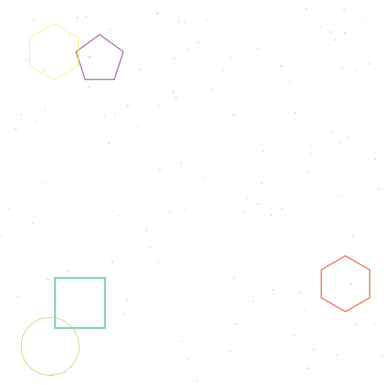[{"shape": "square", "thickness": 1.5, "radius": 0.33, "center": [0.208, 0.213]}, {"shape": "hexagon", "thickness": 1, "radius": 0.36, "center": [0.897, 0.263]}, {"shape": "circle", "thickness": 0.5, "radius": 0.38, "center": [0.13, 0.1]}, {"shape": "pentagon", "thickness": 1, "radius": 0.32, "center": [0.259, 0.846]}, {"shape": "hexagon", "thickness": 0.5, "radius": 0.37, "center": [0.14, 0.865]}]